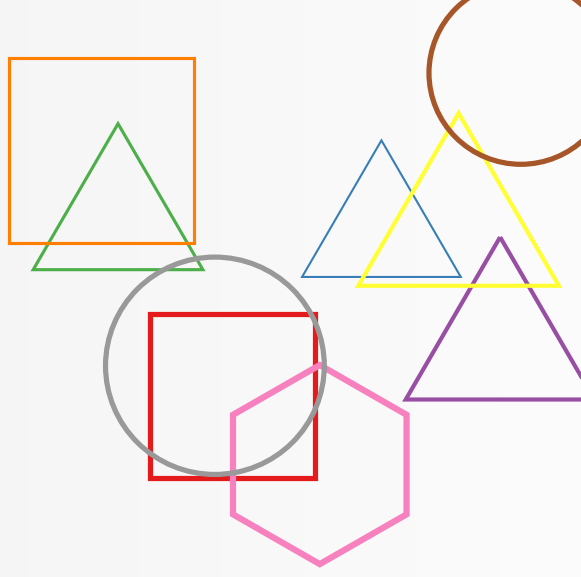[{"shape": "square", "thickness": 2.5, "radius": 0.71, "center": [0.4, 0.314]}, {"shape": "triangle", "thickness": 1, "radius": 0.79, "center": [0.656, 0.598]}, {"shape": "triangle", "thickness": 1.5, "radius": 0.84, "center": [0.203, 0.616]}, {"shape": "triangle", "thickness": 2, "radius": 0.94, "center": [0.86, 0.401]}, {"shape": "square", "thickness": 1.5, "radius": 0.8, "center": [0.175, 0.739]}, {"shape": "triangle", "thickness": 2, "radius": 1.0, "center": [0.789, 0.604]}, {"shape": "circle", "thickness": 2.5, "radius": 0.79, "center": [0.896, 0.873]}, {"shape": "hexagon", "thickness": 3, "radius": 0.86, "center": [0.55, 0.195]}, {"shape": "circle", "thickness": 2.5, "radius": 0.94, "center": [0.37, 0.366]}]